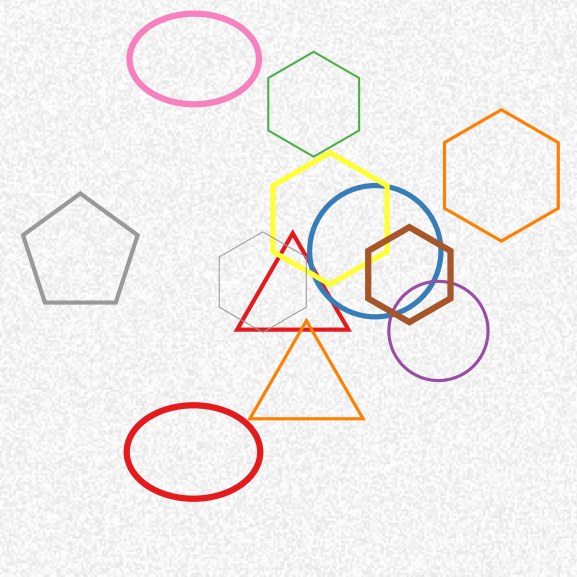[{"shape": "triangle", "thickness": 2, "radius": 0.56, "center": [0.507, 0.484]}, {"shape": "oval", "thickness": 3, "radius": 0.58, "center": [0.335, 0.216]}, {"shape": "circle", "thickness": 2.5, "radius": 0.57, "center": [0.65, 0.564]}, {"shape": "hexagon", "thickness": 1, "radius": 0.45, "center": [0.543, 0.819]}, {"shape": "circle", "thickness": 1.5, "radius": 0.43, "center": [0.759, 0.426]}, {"shape": "triangle", "thickness": 1.5, "radius": 0.57, "center": [0.531, 0.331]}, {"shape": "hexagon", "thickness": 1.5, "radius": 0.57, "center": [0.868, 0.695]}, {"shape": "hexagon", "thickness": 2.5, "radius": 0.57, "center": [0.571, 0.621]}, {"shape": "hexagon", "thickness": 3, "radius": 0.41, "center": [0.709, 0.523]}, {"shape": "oval", "thickness": 3, "radius": 0.56, "center": [0.336, 0.897]}, {"shape": "pentagon", "thickness": 2, "radius": 0.52, "center": [0.139, 0.56]}, {"shape": "hexagon", "thickness": 0.5, "radius": 0.43, "center": [0.455, 0.511]}]